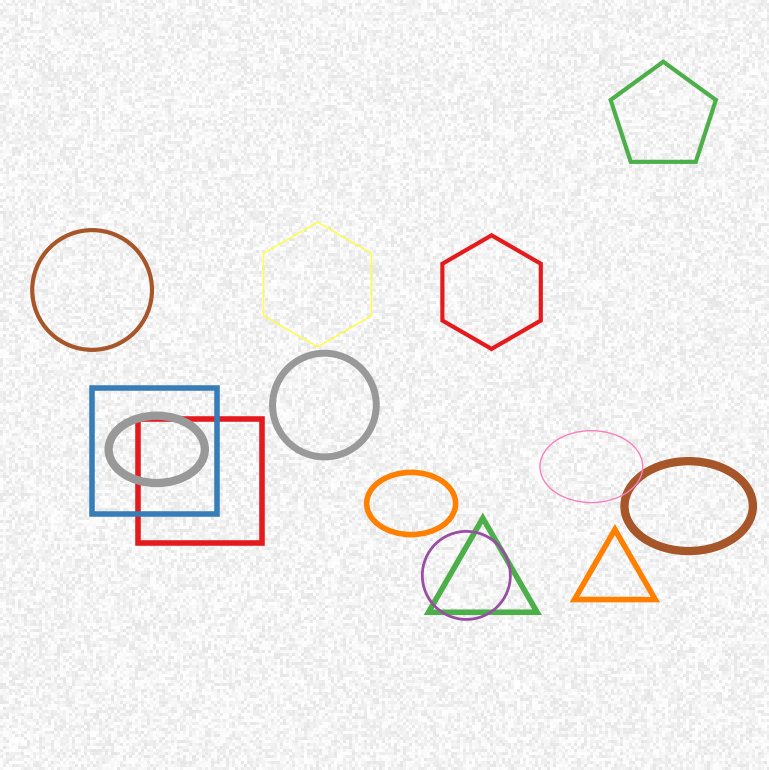[{"shape": "square", "thickness": 2, "radius": 0.4, "center": [0.26, 0.375]}, {"shape": "hexagon", "thickness": 1.5, "radius": 0.37, "center": [0.638, 0.621]}, {"shape": "square", "thickness": 2, "radius": 0.41, "center": [0.201, 0.414]}, {"shape": "pentagon", "thickness": 1.5, "radius": 0.36, "center": [0.861, 0.848]}, {"shape": "triangle", "thickness": 2, "radius": 0.41, "center": [0.627, 0.246]}, {"shape": "circle", "thickness": 1, "radius": 0.29, "center": [0.606, 0.253]}, {"shape": "triangle", "thickness": 2, "radius": 0.3, "center": [0.799, 0.252]}, {"shape": "oval", "thickness": 2, "radius": 0.29, "center": [0.534, 0.346]}, {"shape": "hexagon", "thickness": 0.5, "radius": 0.4, "center": [0.412, 0.631]}, {"shape": "oval", "thickness": 3, "radius": 0.42, "center": [0.894, 0.343]}, {"shape": "circle", "thickness": 1.5, "radius": 0.39, "center": [0.12, 0.623]}, {"shape": "oval", "thickness": 0.5, "radius": 0.33, "center": [0.768, 0.394]}, {"shape": "circle", "thickness": 2.5, "radius": 0.34, "center": [0.421, 0.474]}, {"shape": "oval", "thickness": 3, "radius": 0.31, "center": [0.204, 0.416]}]